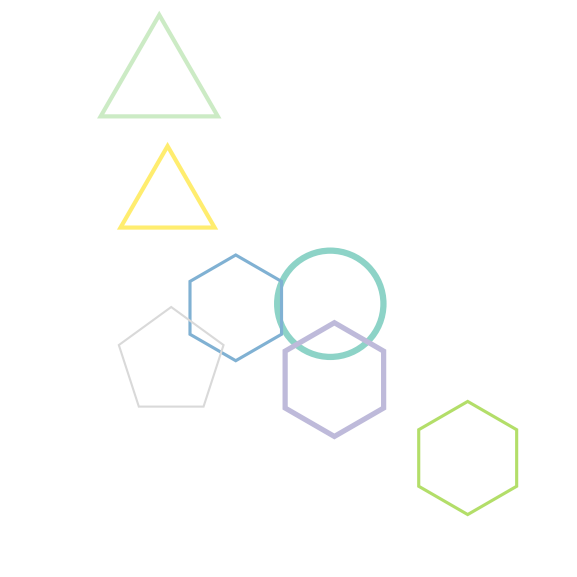[{"shape": "circle", "thickness": 3, "radius": 0.46, "center": [0.572, 0.473]}, {"shape": "hexagon", "thickness": 2.5, "radius": 0.49, "center": [0.579, 0.342]}, {"shape": "hexagon", "thickness": 1.5, "radius": 0.46, "center": [0.408, 0.466]}, {"shape": "hexagon", "thickness": 1.5, "radius": 0.49, "center": [0.81, 0.206]}, {"shape": "pentagon", "thickness": 1, "radius": 0.48, "center": [0.296, 0.372]}, {"shape": "triangle", "thickness": 2, "radius": 0.59, "center": [0.276, 0.856]}, {"shape": "triangle", "thickness": 2, "radius": 0.47, "center": [0.29, 0.652]}]